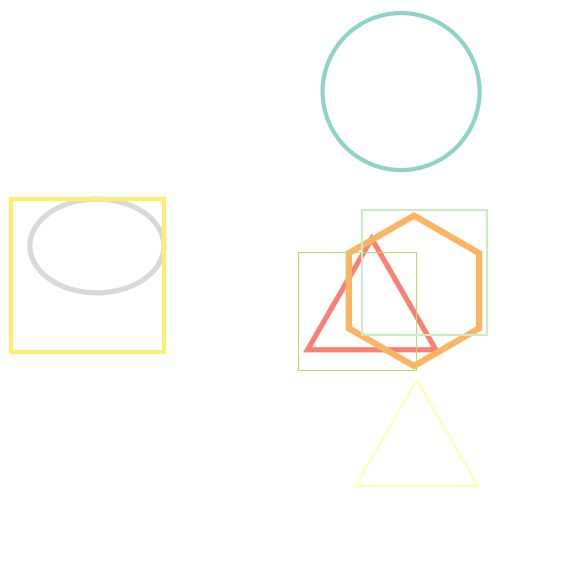[{"shape": "circle", "thickness": 2, "radius": 0.68, "center": [0.695, 0.841]}, {"shape": "triangle", "thickness": 1, "radius": 0.61, "center": [0.722, 0.219]}, {"shape": "triangle", "thickness": 2.5, "radius": 0.64, "center": [0.644, 0.458]}, {"shape": "hexagon", "thickness": 3, "radius": 0.65, "center": [0.717, 0.496]}, {"shape": "square", "thickness": 0.5, "radius": 0.51, "center": [0.618, 0.461]}, {"shape": "oval", "thickness": 2.5, "radius": 0.58, "center": [0.168, 0.573]}, {"shape": "square", "thickness": 1, "radius": 0.54, "center": [0.736, 0.527]}, {"shape": "square", "thickness": 2, "radius": 0.66, "center": [0.151, 0.522]}]